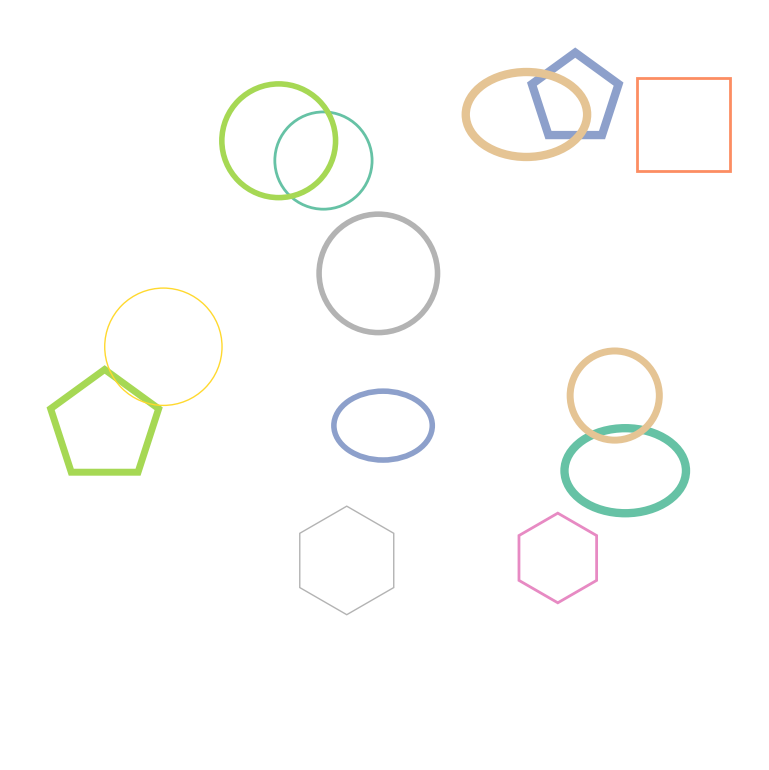[{"shape": "circle", "thickness": 1, "radius": 0.32, "center": [0.42, 0.791]}, {"shape": "oval", "thickness": 3, "radius": 0.39, "center": [0.812, 0.389]}, {"shape": "square", "thickness": 1, "radius": 0.3, "center": [0.888, 0.839]}, {"shape": "oval", "thickness": 2, "radius": 0.32, "center": [0.498, 0.447]}, {"shape": "pentagon", "thickness": 3, "radius": 0.3, "center": [0.747, 0.872]}, {"shape": "hexagon", "thickness": 1, "radius": 0.29, "center": [0.724, 0.275]}, {"shape": "circle", "thickness": 2, "radius": 0.37, "center": [0.362, 0.817]}, {"shape": "pentagon", "thickness": 2.5, "radius": 0.37, "center": [0.136, 0.446]}, {"shape": "circle", "thickness": 0.5, "radius": 0.38, "center": [0.212, 0.55]}, {"shape": "circle", "thickness": 2.5, "radius": 0.29, "center": [0.798, 0.486]}, {"shape": "oval", "thickness": 3, "radius": 0.39, "center": [0.684, 0.851]}, {"shape": "circle", "thickness": 2, "radius": 0.38, "center": [0.491, 0.645]}, {"shape": "hexagon", "thickness": 0.5, "radius": 0.35, "center": [0.45, 0.272]}]